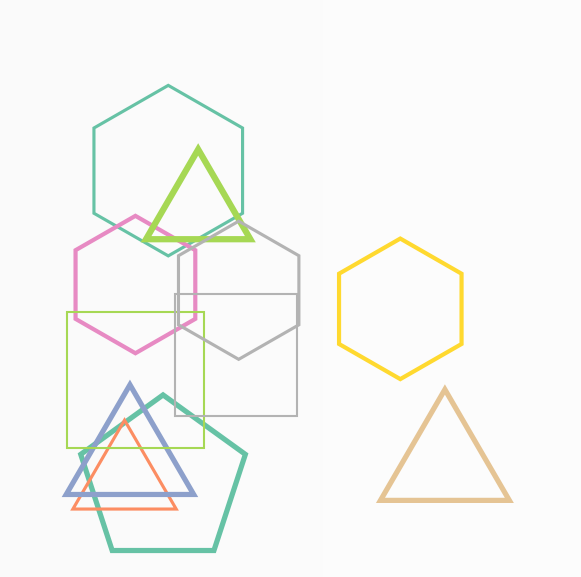[{"shape": "pentagon", "thickness": 2.5, "radius": 0.74, "center": [0.281, 0.166]}, {"shape": "hexagon", "thickness": 1.5, "radius": 0.74, "center": [0.289, 0.704]}, {"shape": "triangle", "thickness": 1.5, "radius": 0.51, "center": [0.214, 0.169]}, {"shape": "triangle", "thickness": 2.5, "radius": 0.63, "center": [0.224, 0.206]}, {"shape": "hexagon", "thickness": 2, "radius": 0.59, "center": [0.233, 0.506]}, {"shape": "triangle", "thickness": 3, "radius": 0.52, "center": [0.341, 0.637]}, {"shape": "square", "thickness": 1, "radius": 0.59, "center": [0.233, 0.341]}, {"shape": "hexagon", "thickness": 2, "radius": 0.61, "center": [0.689, 0.464]}, {"shape": "triangle", "thickness": 2.5, "radius": 0.64, "center": [0.765, 0.197]}, {"shape": "hexagon", "thickness": 1.5, "radius": 0.6, "center": [0.411, 0.497]}, {"shape": "square", "thickness": 1, "radius": 0.53, "center": [0.406, 0.384]}]